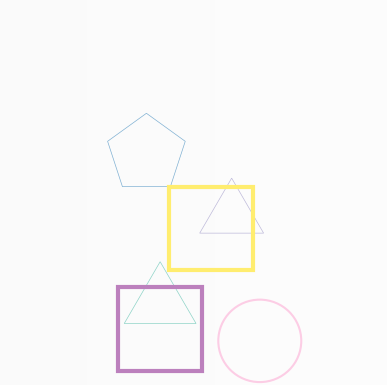[{"shape": "triangle", "thickness": 0.5, "radius": 0.53, "center": [0.413, 0.213]}, {"shape": "triangle", "thickness": 0.5, "radius": 0.48, "center": [0.598, 0.442]}, {"shape": "pentagon", "thickness": 0.5, "radius": 0.53, "center": [0.378, 0.6]}, {"shape": "circle", "thickness": 1.5, "radius": 0.54, "center": [0.67, 0.115]}, {"shape": "square", "thickness": 3, "radius": 0.55, "center": [0.413, 0.145]}, {"shape": "square", "thickness": 3, "radius": 0.54, "center": [0.544, 0.406]}]